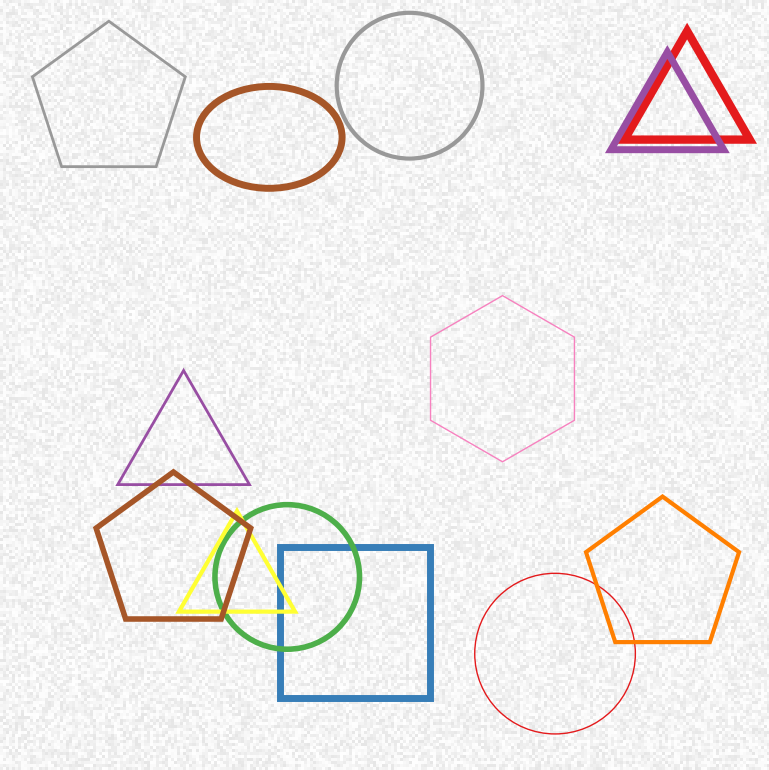[{"shape": "triangle", "thickness": 3, "radius": 0.47, "center": [0.892, 0.866]}, {"shape": "circle", "thickness": 0.5, "radius": 0.52, "center": [0.721, 0.151]}, {"shape": "square", "thickness": 2.5, "radius": 0.49, "center": [0.461, 0.192]}, {"shape": "circle", "thickness": 2, "radius": 0.47, "center": [0.373, 0.251]}, {"shape": "triangle", "thickness": 2.5, "radius": 0.42, "center": [0.867, 0.848]}, {"shape": "triangle", "thickness": 1, "radius": 0.49, "center": [0.238, 0.42]}, {"shape": "pentagon", "thickness": 1.5, "radius": 0.52, "center": [0.86, 0.251]}, {"shape": "triangle", "thickness": 1.5, "radius": 0.44, "center": [0.308, 0.249]}, {"shape": "oval", "thickness": 2.5, "radius": 0.47, "center": [0.35, 0.822]}, {"shape": "pentagon", "thickness": 2, "radius": 0.53, "center": [0.225, 0.281]}, {"shape": "hexagon", "thickness": 0.5, "radius": 0.54, "center": [0.653, 0.508]}, {"shape": "pentagon", "thickness": 1, "radius": 0.52, "center": [0.141, 0.868]}, {"shape": "circle", "thickness": 1.5, "radius": 0.47, "center": [0.532, 0.889]}]